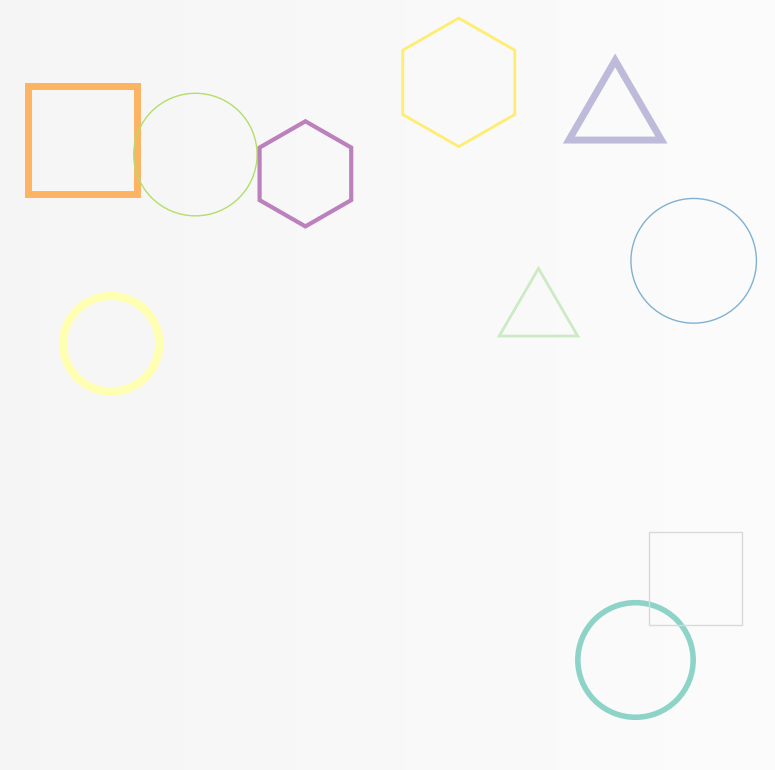[{"shape": "circle", "thickness": 2, "radius": 0.37, "center": [0.82, 0.143]}, {"shape": "circle", "thickness": 3, "radius": 0.31, "center": [0.143, 0.554]}, {"shape": "triangle", "thickness": 2.5, "radius": 0.34, "center": [0.794, 0.853]}, {"shape": "circle", "thickness": 0.5, "radius": 0.4, "center": [0.895, 0.661]}, {"shape": "square", "thickness": 2.5, "radius": 0.35, "center": [0.106, 0.818]}, {"shape": "circle", "thickness": 0.5, "radius": 0.4, "center": [0.252, 0.799]}, {"shape": "square", "thickness": 0.5, "radius": 0.3, "center": [0.897, 0.249]}, {"shape": "hexagon", "thickness": 1.5, "radius": 0.34, "center": [0.394, 0.774]}, {"shape": "triangle", "thickness": 1, "radius": 0.29, "center": [0.695, 0.593]}, {"shape": "hexagon", "thickness": 1, "radius": 0.42, "center": [0.592, 0.893]}]